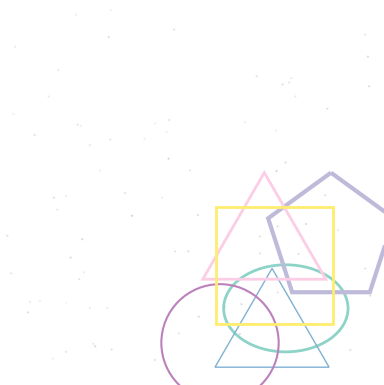[{"shape": "oval", "thickness": 2, "radius": 0.81, "center": [0.742, 0.199]}, {"shape": "pentagon", "thickness": 3, "radius": 0.86, "center": [0.86, 0.38]}, {"shape": "triangle", "thickness": 1, "radius": 0.86, "center": [0.707, 0.132]}, {"shape": "triangle", "thickness": 2, "radius": 0.92, "center": [0.687, 0.367]}, {"shape": "circle", "thickness": 1.5, "radius": 0.76, "center": [0.571, 0.11]}, {"shape": "square", "thickness": 2, "radius": 0.76, "center": [0.713, 0.311]}]